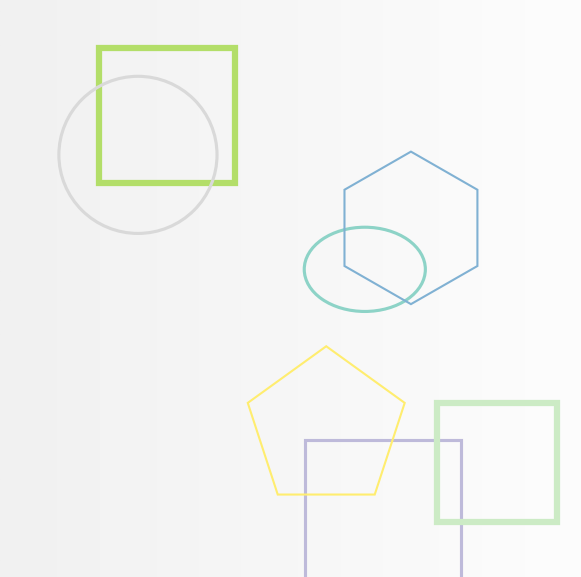[{"shape": "oval", "thickness": 1.5, "radius": 0.52, "center": [0.628, 0.533]}, {"shape": "square", "thickness": 1.5, "radius": 0.67, "center": [0.659, 0.103]}, {"shape": "hexagon", "thickness": 1, "radius": 0.66, "center": [0.707, 0.605]}, {"shape": "square", "thickness": 3, "radius": 0.58, "center": [0.287, 0.8]}, {"shape": "circle", "thickness": 1.5, "radius": 0.68, "center": [0.237, 0.731]}, {"shape": "square", "thickness": 3, "radius": 0.52, "center": [0.854, 0.199]}, {"shape": "pentagon", "thickness": 1, "radius": 0.71, "center": [0.561, 0.258]}]